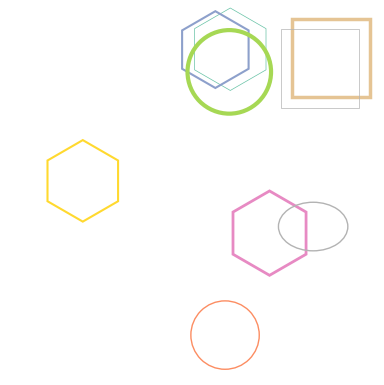[{"shape": "hexagon", "thickness": 0.5, "radius": 0.54, "center": [0.598, 0.872]}, {"shape": "circle", "thickness": 1, "radius": 0.44, "center": [0.585, 0.13]}, {"shape": "hexagon", "thickness": 1.5, "radius": 0.5, "center": [0.559, 0.871]}, {"shape": "hexagon", "thickness": 2, "radius": 0.55, "center": [0.7, 0.394]}, {"shape": "circle", "thickness": 3, "radius": 0.54, "center": [0.596, 0.813]}, {"shape": "hexagon", "thickness": 1.5, "radius": 0.53, "center": [0.215, 0.53]}, {"shape": "square", "thickness": 2.5, "radius": 0.51, "center": [0.86, 0.848]}, {"shape": "square", "thickness": 0.5, "radius": 0.51, "center": [0.831, 0.822]}, {"shape": "oval", "thickness": 1, "radius": 0.45, "center": [0.813, 0.412]}]